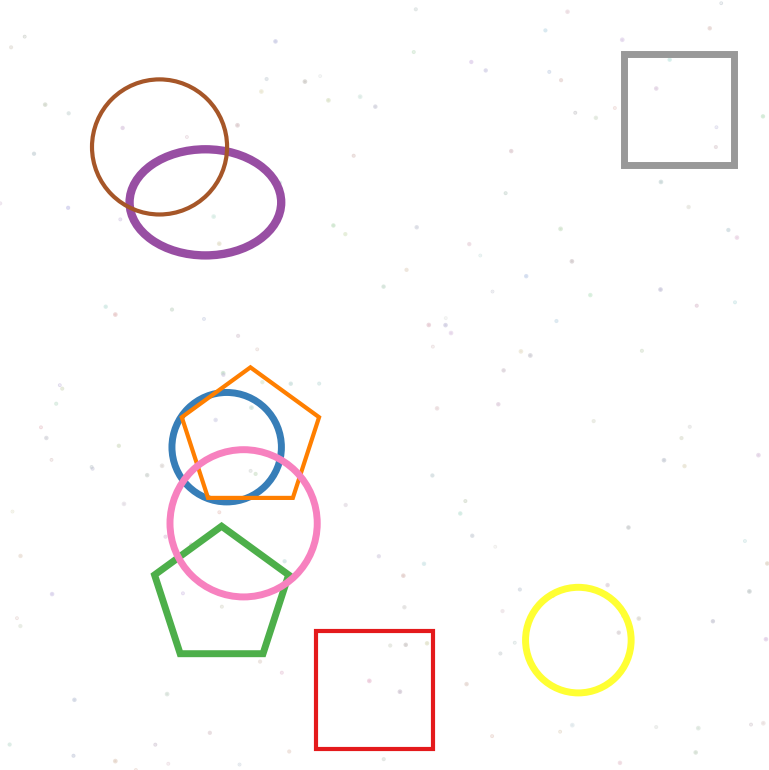[{"shape": "square", "thickness": 1.5, "radius": 0.38, "center": [0.486, 0.104]}, {"shape": "circle", "thickness": 2.5, "radius": 0.36, "center": [0.294, 0.419]}, {"shape": "pentagon", "thickness": 2.5, "radius": 0.46, "center": [0.288, 0.225]}, {"shape": "oval", "thickness": 3, "radius": 0.49, "center": [0.267, 0.737]}, {"shape": "pentagon", "thickness": 1.5, "radius": 0.47, "center": [0.325, 0.429]}, {"shape": "circle", "thickness": 2.5, "radius": 0.34, "center": [0.751, 0.169]}, {"shape": "circle", "thickness": 1.5, "radius": 0.44, "center": [0.207, 0.809]}, {"shape": "circle", "thickness": 2.5, "radius": 0.48, "center": [0.316, 0.32]}, {"shape": "square", "thickness": 2.5, "radius": 0.36, "center": [0.881, 0.858]}]